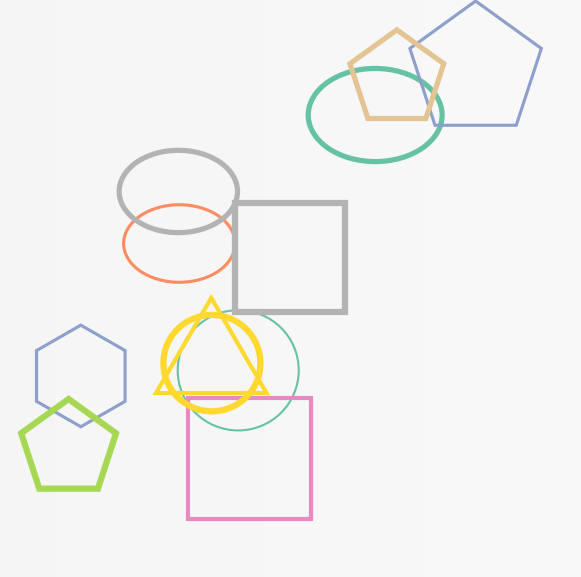[{"shape": "circle", "thickness": 1, "radius": 0.52, "center": [0.41, 0.358]}, {"shape": "oval", "thickness": 2.5, "radius": 0.58, "center": [0.645, 0.8]}, {"shape": "oval", "thickness": 1.5, "radius": 0.48, "center": [0.309, 0.577]}, {"shape": "pentagon", "thickness": 1.5, "radius": 0.59, "center": [0.818, 0.878]}, {"shape": "hexagon", "thickness": 1.5, "radius": 0.44, "center": [0.139, 0.348]}, {"shape": "square", "thickness": 2, "radius": 0.53, "center": [0.429, 0.206]}, {"shape": "pentagon", "thickness": 3, "radius": 0.43, "center": [0.118, 0.222]}, {"shape": "triangle", "thickness": 2, "radius": 0.55, "center": [0.363, 0.374]}, {"shape": "circle", "thickness": 3, "radius": 0.42, "center": [0.365, 0.37]}, {"shape": "pentagon", "thickness": 2.5, "radius": 0.42, "center": [0.683, 0.863]}, {"shape": "oval", "thickness": 2.5, "radius": 0.51, "center": [0.307, 0.668]}, {"shape": "square", "thickness": 3, "radius": 0.47, "center": [0.499, 0.553]}]